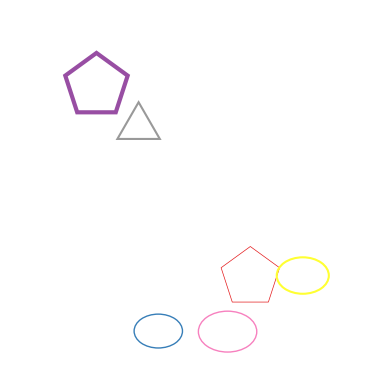[{"shape": "pentagon", "thickness": 0.5, "radius": 0.4, "center": [0.65, 0.28]}, {"shape": "oval", "thickness": 1, "radius": 0.31, "center": [0.411, 0.14]}, {"shape": "pentagon", "thickness": 3, "radius": 0.43, "center": [0.251, 0.777]}, {"shape": "oval", "thickness": 1.5, "radius": 0.34, "center": [0.786, 0.284]}, {"shape": "oval", "thickness": 1, "radius": 0.38, "center": [0.591, 0.139]}, {"shape": "triangle", "thickness": 1.5, "radius": 0.32, "center": [0.36, 0.671]}]